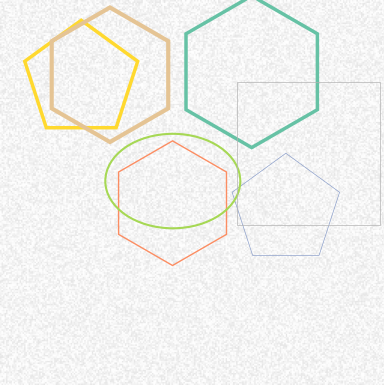[{"shape": "hexagon", "thickness": 2.5, "radius": 0.99, "center": [0.654, 0.814]}, {"shape": "hexagon", "thickness": 1, "radius": 0.81, "center": [0.448, 0.472]}, {"shape": "pentagon", "thickness": 0.5, "radius": 0.73, "center": [0.742, 0.455]}, {"shape": "oval", "thickness": 1.5, "radius": 0.88, "center": [0.449, 0.53]}, {"shape": "pentagon", "thickness": 2.5, "radius": 0.77, "center": [0.211, 0.793]}, {"shape": "hexagon", "thickness": 3, "radius": 0.87, "center": [0.286, 0.806]}, {"shape": "square", "thickness": 0.5, "radius": 0.93, "center": [0.801, 0.601]}]